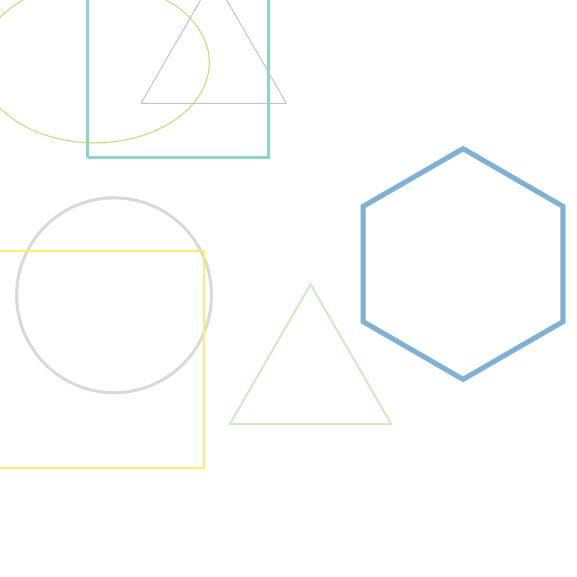[{"shape": "square", "thickness": 1.5, "radius": 0.78, "center": [0.307, 0.883]}, {"shape": "triangle", "thickness": 0.5, "radius": 0.73, "center": [0.37, 0.893]}, {"shape": "hexagon", "thickness": 2.5, "radius": 1.0, "center": [0.802, 0.542]}, {"shape": "oval", "thickness": 0.5, "radius": 0.99, "center": [0.164, 0.891]}, {"shape": "circle", "thickness": 1.5, "radius": 0.84, "center": [0.198, 0.488]}, {"shape": "triangle", "thickness": 1, "radius": 0.81, "center": [0.538, 0.345]}, {"shape": "square", "thickness": 1, "radius": 0.94, "center": [0.164, 0.377]}]